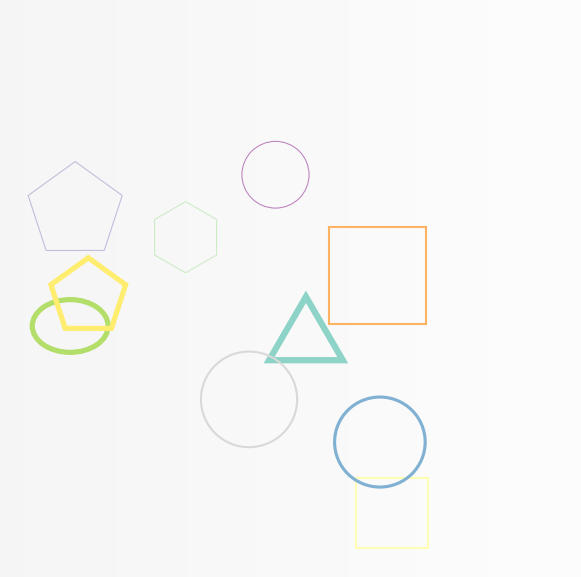[{"shape": "triangle", "thickness": 3, "radius": 0.37, "center": [0.526, 0.412]}, {"shape": "square", "thickness": 1, "radius": 0.31, "center": [0.674, 0.111]}, {"shape": "pentagon", "thickness": 0.5, "radius": 0.43, "center": [0.129, 0.634]}, {"shape": "circle", "thickness": 1.5, "radius": 0.39, "center": [0.654, 0.234]}, {"shape": "square", "thickness": 1, "radius": 0.42, "center": [0.65, 0.523]}, {"shape": "oval", "thickness": 2.5, "radius": 0.33, "center": [0.121, 0.435]}, {"shape": "circle", "thickness": 1, "radius": 0.41, "center": [0.428, 0.308]}, {"shape": "circle", "thickness": 0.5, "radius": 0.29, "center": [0.474, 0.697]}, {"shape": "hexagon", "thickness": 0.5, "radius": 0.31, "center": [0.319, 0.588]}, {"shape": "pentagon", "thickness": 2.5, "radius": 0.34, "center": [0.152, 0.485]}]